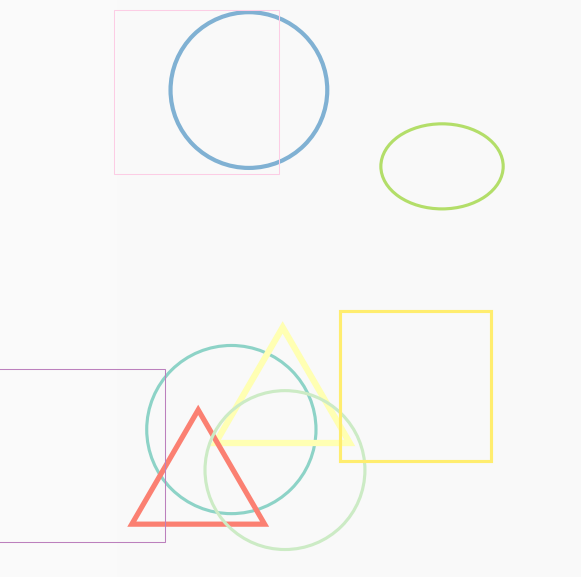[{"shape": "circle", "thickness": 1.5, "radius": 0.73, "center": [0.398, 0.255]}, {"shape": "triangle", "thickness": 3, "radius": 0.67, "center": [0.486, 0.299]}, {"shape": "triangle", "thickness": 2.5, "radius": 0.66, "center": [0.341, 0.157]}, {"shape": "circle", "thickness": 2, "radius": 0.67, "center": [0.428, 0.843]}, {"shape": "oval", "thickness": 1.5, "radius": 0.53, "center": [0.76, 0.711]}, {"shape": "square", "thickness": 0.5, "radius": 0.71, "center": [0.338, 0.84]}, {"shape": "square", "thickness": 0.5, "radius": 0.75, "center": [0.134, 0.211]}, {"shape": "circle", "thickness": 1.5, "radius": 0.69, "center": [0.49, 0.185]}, {"shape": "square", "thickness": 1.5, "radius": 0.65, "center": [0.715, 0.33]}]